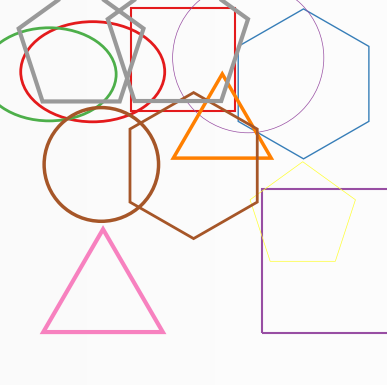[{"shape": "oval", "thickness": 2, "radius": 0.93, "center": [0.239, 0.814]}, {"shape": "square", "thickness": 1.5, "radius": 0.67, "center": [0.471, 0.847]}, {"shape": "hexagon", "thickness": 1, "radius": 0.97, "center": [0.783, 0.782]}, {"shape": "oval", "thickness": 2, "radius": 0.86, "center": [0.127, 0.807]}, {"shape": "square", "thickness": 1.5, "radius": 0.94, "center": [0.864, 0.323]}, {"shape": "circle", "thickness": 0.5, "radius": 0.98, "center": [0.641, 0.85]}, {"shape": "triangle", "thickness": 2.5, "radius": 0.73, "center": [0.574, 0.662]}, {"shape": "pentagon", "thickness": 0.5, "radius": 0.71, "center": [0.781, 0.437]}, {"shape": "circle", "thickness": 2.5, "radius": 0.74, "center": [0.262, 0.573]}, {"shape": "hexagon", "thickness": 2, "radius": 0.95, "center": [0.5, 0.57]}, {"shape": "triangle", "thickness": 3, "radius": 0.89, "center": [0.266, 0.227]}, {"shape": "pentagon", "thickness": 3, "radius": 0.95, "center": [0.459, 0.892]}, {"shape": "pentagon", "thickness": 3, "radius": 0.85, "center": [0.209, 0.874]}]